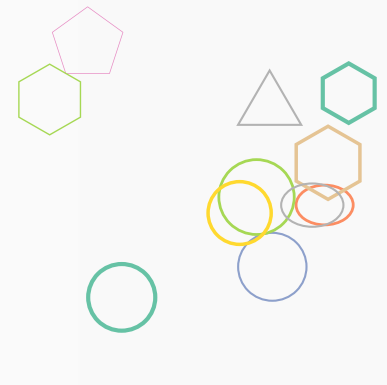[{"shape": "hexagon", "thickness": 3, "radius": 0.39, "center": [0.9, 0.758]}, {"shape": "circle", "thickness": 3, "radius": 0.43, "center": [0.314, 0.228]}, {"shape": "oval", "thickness": 2, "radius": 0.37, "center": [0.838, 0.468]}, {"shape": "circle", "thickness": 1.5, "radius": 0.44, "center": [0.703, 0.307]}, {"shape": "pentagon", "thickness": 0.5, "radius": 0.48, "center": [0.226, 0.886]}, {"shape": "hexagon", "thickness": 1, "radius": 0.46, "center": [0.128, 0.742]}, {"shape": "circle", "thickness": 2, "radius": 0.49, "center": [0.662, 0.488]}, {"shape": "circle", "thickness": 2.5, "radius": 0.41, "center": [0.618, 0.447]}, {"shape": "hexagon", "thickness": 2.5, "radius": 0.47, "center": [0.847, 0.577]}, {"shape": "oval", "thickness": 1.5, "radius": 0.4, "center": [0.806, 0.467]}, {"shape": "triangle", "thickness": 1.5, "radius": 0.47, "center": [0.696, 0.723]}]